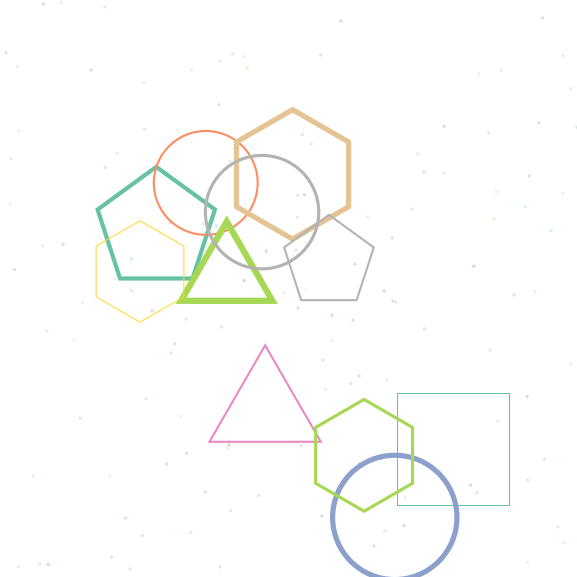[{"shape": "square", "thickness": 0.5, "radius": 0.49, "center": [0.784, 0.221]}, {"shape": "pentagon", "thickness": 2, "radius": 0.53, "center": [0.271, 0.603]}, {"shape": "circle", "thickness": 1, "radius": 0.45, "center": [0.356, 0.682]}, {"shape": "circle", "thickness": 2.5, "radius": 0.54, "center": [0.684, 0.103]}, {"shape": "triangle", "thickness": 1, "radius": 0.56, "center": [0.459, 0.29]}, {"shape": "triangle", "thickness": 3, "radius": 0.46, "center": [0.393, 0.524]}, {"shape": "hexagon", "thickness": 1.5, "radius": 0.48, "center": [0.63, 0.211]}, {"shape": "hexagon", "thickness": 0.5, "radius": 0.44, "center": [0.242, 0.529]}, {"shape": "hexagon", "thickness": 2.5, "radius": 0.56, "center": [0.507, 0.697]}, {"shape": "circle", "thickness": 1.5, "radius": 0.49, "center": [0.454, 0.632]}, {"shape": "pentagon", "thickness": 1, "radius": 0.41, "center": [0.57, 0.545]}]